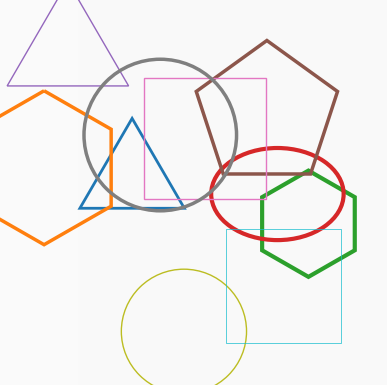[{"shape": "triangle", "thickness": 2, "radius": 0.78, "center": [0.341, 0.537]}, {"shape": "hexagon", "thickness": 2.5, "radius": 1.0, "center": [0.114, 0.564]}, {"shape": "hexagon", "thickness": 3, "radius": 0.69, "center": [0.796, 0.419]}, {"shape": "oval", "thickness": 3, "radius": 0.85, "center": [0.716, 0.496]}, {"shape": "triangle", "thickness": 1, "radius": 0.9, "center": [0.175, 0.867]}, {"shape": "pentagon", "thickness": 2.5, "radius": 0.96, "center": [0.689, 0.703]}, {"shape": "square", "thickness": 1, "radius": 0.79, "center": [0.53, 0.64]}, {"shape": "circle", "thickness": 2.5, "radius": 0.98, "center": [0.414, 0.649]}, {"shape": "circle", "thickness": 1, "radius": 0.81, "center": [0.475, 0.139]}, {"shape": "square", "thickness": 0.5, "radius": 0.74, "center": [0.731, 0.256]}]